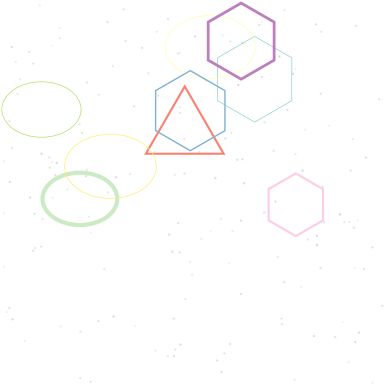[{"shape": "hexagon", "thickness": 0.5, "radius": 0.56, "center": [0.661, 0.794]}, {"shape": "oval", "thickness": 0.5, "radius": 0.58, "center": [0.546, 0.878]}, {"shape": "triangle", "thickness": 1.5, "radius": 0.58, "center": [0.48, 0.659]}, {"shape": "hexagon", "thickness": 1, "radius": 0.52, "center": [0.494, 0.713]}, {"shape": "oval", "thickness": 0.5, "radius": 0.51, "center": [0.108, 0.716]}, {"shape": "hexagon", "thickness": 1.5, "radius": 0.41, "center": [0.768, 0.468]}, {"shape": "hexagon", "thickness": 2, "radius": 0.49, "center": [0.626, 0.893]}, {"shape": "oval", "thickness": 3, "radius": 0.49, "center": [0.207, 0.484]}, {"shape": "oval", "thickness": 0.5, "radius": 0.6, "center": [0.287, 0.568]}]